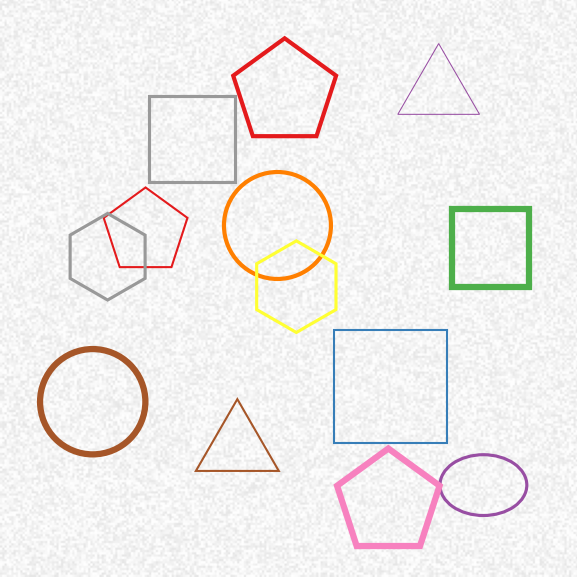[{"shape": "pentagon", "thickness": 1, "radius": 0.38, "center": [0.252, 0.598]}, {"shape": "pentagon", "thickness": 2, "radius": 0.47, "center": [0.493, 0.839]}, {"shape": "square", "thickness": 1, "radius": 0.49, "center": [0.676, 0.33]}, {"shape": "square", "thickness": 3, "radius": 0.34, "center": [0.85, 0.569]}, {"shape": "triangle", "thickness": 0.5, "radius": 0.41, "center": [0.76, 0.842]}, {"shape": "oval", "thickness": 1.5, "radius": 0.38, "center": [0.837, 0.159]}, {"shape": "circle", "thickness": 2, "radius": 0.46, "center": [0.48, 0.609]}, {"shape": "hexagon", "thickness": 1.5, "radius": 0.4, "center": [0.513, 0.503]}, {"shape": "triangle", "thickness": 1, "radius": 0.41, "center": [0.411, 0.225]}, {"shape": "circle", "thickness": 3, "radius": 0.46, "center": [0.161, 0.304]}, {"shape": "pentagon", "thickness": 3, "radius": 0.47, "center": [0.672, 0.129]}, {"shape": "hexagon", "thickness": 1.5, "radius": 0.37, "center": [0.186, 0.555]}, {"shape": "square", "thickness": 1.5, "radius": 0.37, "center": [0.332, 0.758]}]